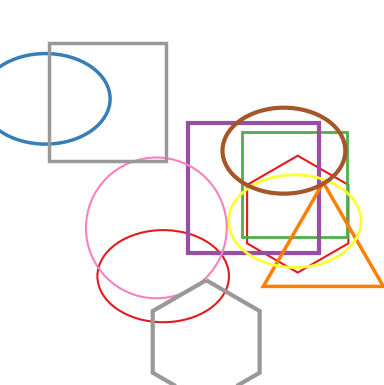[{"shape": "hexagon", "thickness": 1.5, "radius": 0.76, "center": [0.773, 0.444]}, {"shape": "oval", "thickness": 1.5, "radius": 0.85, "center": [0.424, 0.283]}, {"shape": "oval", "thickness": 2.5, "radius": 0.84, "center": [0.118, 0.743]}, {"shape": "square", "thickness": 2, "radius": 0.68, "center": [0.765, 0.521]}, {"shape": "square", "thickness": 3, "radius": 0.85, "center": [0.658, 0.511]}, {"shape": "triangle", "thickness": 2.5, "radius": 0.9, "center": [0.84, 0.346]}, {"shape": "oval", "thickness": 2, "radius": 0.86, "center": [0.766, 0.426]}, {"shape": "oval", "thickness": 3, "radius": 0.8, "center": [0.737, 0.609]}, {"shape": "circle", "thickness": 1.5, "radius": 0.91, "center": [0.406, 0.408]}, {"shape": "hexagon", "thickness": 3, "radius": 0.8, "center": [0.536, 0.112]}, {"shape": "square", "thickness": 2.5, "radius": 0.76, "center": [0.279, 0.734]}]